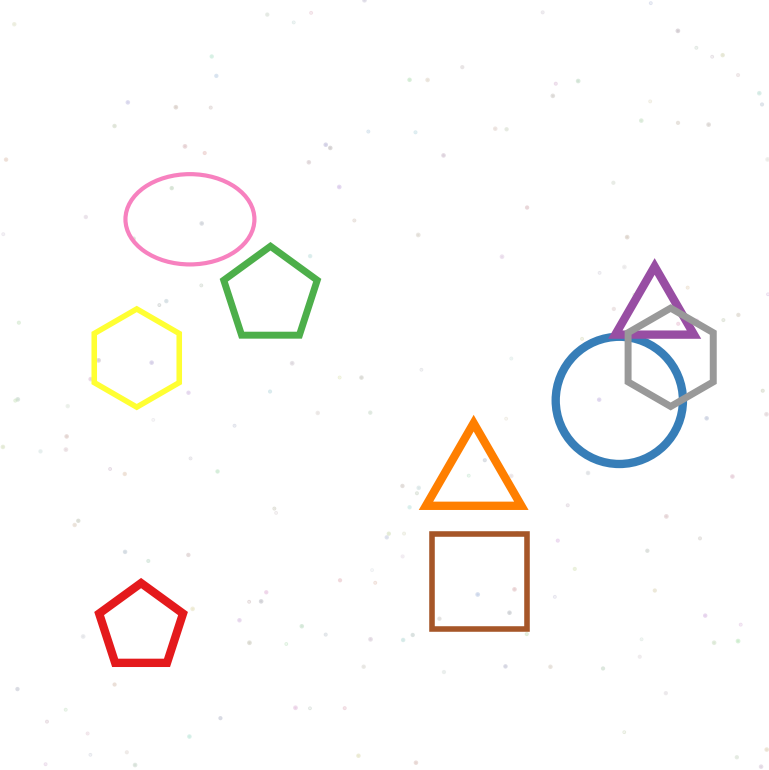[{"shape": "pentagon", "thickness": 3, "radius": 0.29, "center": [0.183, 0.185]}, {"shape": "circle", "thickness": 3, "radius": 0.41, "center": [0.804, 0.48]}, {"shape": "pentagon", "thickness": 2.5, "radius": 0.32, "center": [0.351, 0.616]}, {"shape": "triangle", "thickness": 3, "radius": 0.3, "center": [0.85, 0.595]}, {"shape": "triangle", "thickness": 3, "radius": 0.36, "center": [0.615, 0.379]}, {"shape": "hexagon", "thickness": 2, "radius": 0.32, "center": [0.178, 0.535]}, {"shape": "square", "thickness": 2, "radius": 0.31, "center": [0.623, 0.245]}, {"shape": "oval", "thickness": 1.5, "radius": 0.42, "center": [0.247, 0.715]}, {"shape": "hexagon", "thickness": 2.5, "radius": 0.32, "center": [0.871, 0.536]}]